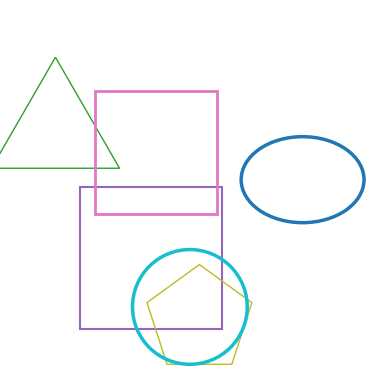[{"shape": "oval", "thickness": 2.5, "radius": 0.8, "center": [0.786, 0.533]}, {"shape": "triangle", "thickness": 1, "radius": 0.96, "center": [0.144, 0.659]}, {"shape": "square", "thickness": 1.5, "radius": 0.92, "center": [0.392, 0.33]}, {"shape": "square", "thickness": 2, "radius": 0.79, "center": [0.406, 0.603]}, {"shape": "pentagon", "thickness": 1, "radius": 0.72, "center": [0.518, 0.17]}, {"shape": "circle", "thickness": 2.5, "radius": 0.75, "center": [0.493, 0.203]}]